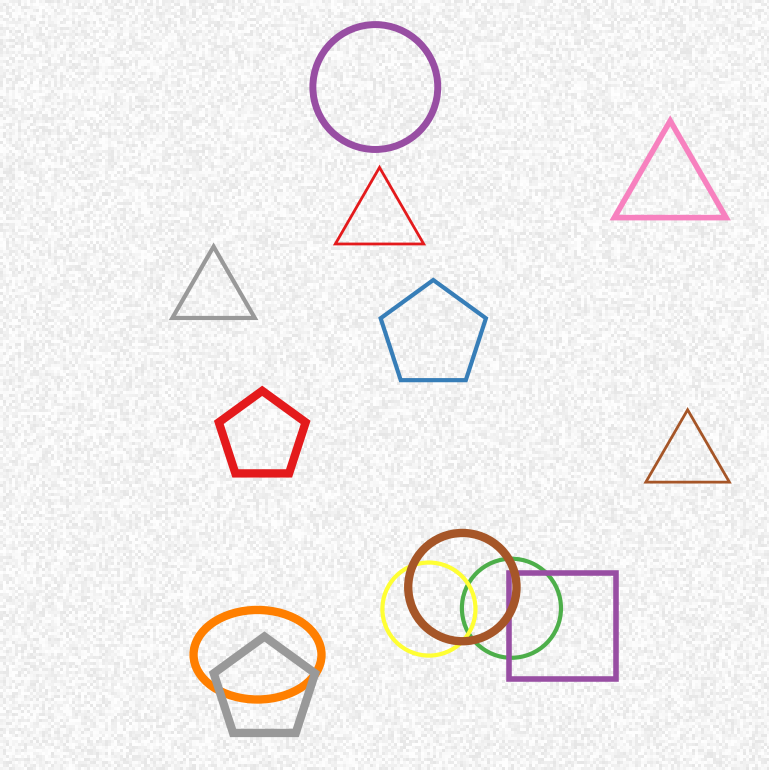[{"shape": "triangle", "thickness": 1, "radius": 0.33, "center": [0.493, 0.716]}, {"shape": "pentagon", "thickness": 3, "radius": 0.3, "center": [0.341, 0.433]}, {"shape": "pentagon", "thickness": 1.5, "radius": 0.36, "center": [0.563, 0.564]}, {"shape": "circle", "thickness": 1.5, "radius": 0.32, "center": [0.664, 0.21]}, {"shape": "circle", "thickness": 2.5, "radius": 0.41, "center": [0.487, 0.887]}, {"shape": "square", "thickness": 2, "radius": 0.35, "center": [0.731, 0.187]}, {"shape": "oval", "thickness": 3, "radius": 0.42, "center": [0.334, 0.15]}, {"shape": "circle", "thickness": 1.5, "radius": 0.3, "center": [0.557, 0.209]}, {"shape": "triangle", "thickness": 1, "radius": 0.31, "center": [0.893, 0.405]}, {"shape": "circle", "thickness": 3, "radius": 0.35, "center": [0.6, 0.238]}, {"shape": "triangle", "thickness": 2, "radius": 0.42, "center": [0.87, 0.759]}, {"shape": "triangle", "thickness": 1.5, "radius": 0.31, "center": [0.277, 0.618]}, {"shape": "pentagon", "thickness": 3, "radius": 0.35, "center": [0.343, 0.104]}]